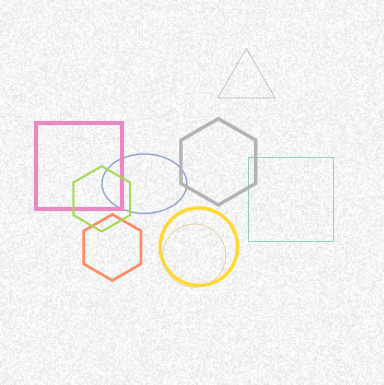[{"shape": "square", "thickness": 0.5, "radius": 0.55, "center": [0.755, 0.483]}, {"shape": "hexagon", "thickness": 2, "radius": 0.43, "center": [0.292, 0.357]}, {"shape": "oval", "thickness": 1, "radius": 0.55, "center": [0.375, 0.523]}, {"shape": "square", "thickness": 3, "radius": 0.56, "center": [0.204, 0.57]}, {"shape": "hexagon", "thickness": 1.5, "radius": 0.42, "center": [0.264, 0.484]}, {"shape": "circle", "thickness": 2.5, "radius": 0.5, "center": [0.517, 0.359]}, {"shape": "circle", "thickness": 0.5, "radius": 0.41, "center": [0.505, 0.336]}, {"shape": "triangle", "thickness": 0.5, "radius": 0.43, "center": [0.64, 0.788]}, {"shape": "hexagon", "thickness": 2.5, "radius": 0.56, "center": [0.567, 0.58]}]